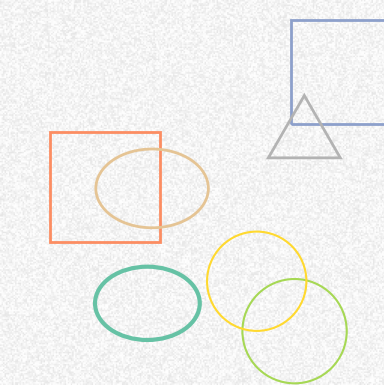[{"shape": "oval", "thickness": 3, "radius": 0.68, "center": [0.383, 0.212]}, {"shape": "square", "thickness": 2, "radius": 0.71, "center": [0.272, 0.514]}, {"shape": "square", "thickness": 2, "radius": 0.68, "center": [0.891, 0.812]}, {"shape": "circle", "thickness": 1.5, "radius": 0.68, "center": [0.765, 0.14]}, {"shape": "circle", "thickness": 1.5, "radius": 0.64, "center": [0.667, 0.269]}, {"shape": "oval", "thickness": 2, "radius": 0.73, "center": [0.395, 0.511]}, {"shape": "triangle", "thickness": 2, "radius": 0.54, "center": [0.79, 0.644]}]